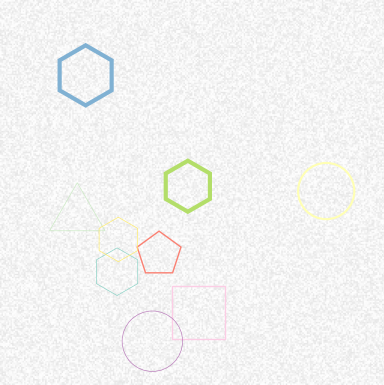[{"shape": "hexagon", "thickness": 0.5, "radius": 0.31, "center": [0.304, 0.294]}, {"shape": "circle", "thickness": 1.5, "radius": 0.37, "center": [0.847, 0.504]}, {"shape": "pentagon", "thickness": 1, "radius": 0.3, "center": [0.413, 0.34]}, {"shape": "hexagon", "thickness": 3, "radius": 0.39, "center": [0.222, 0.804]}, {"shape": "hexagon", "thickness": 3, "radius": 0.33, "center": [0.488, 0.516]}, {"shape": "square", "thickness": 1, "radius": 0.34, "center": [0.516, 0.188]}, {"shape": "circle", "thickness": 0.5, "radius": 0.39, "center": [0.396, 0.114]}, {"shape": "triangle", "thickness": 0.5, "radius": 0.42, "center": [0.201, 0.442]}, {"shape": "hexagon", "thickness": 0.5, "radius": 0.29, "center": [0.307, 0.378]}]